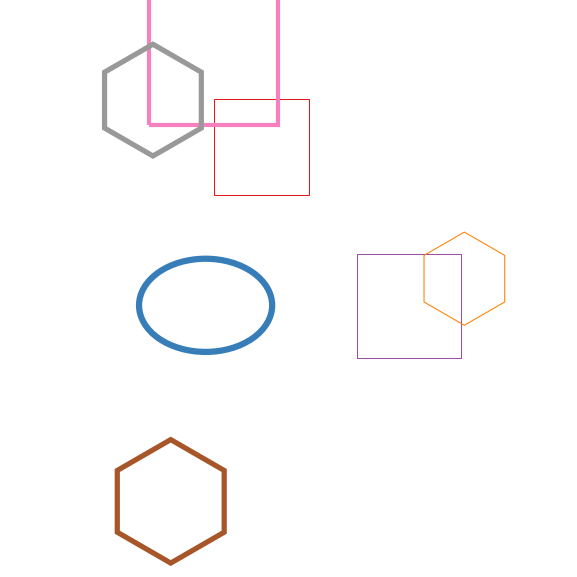[{"shape": "square", "thickness": 0.5, "radius": 0.41, "center": [0.453, 0.744]}, {"shape": "oval", "thickness": 3, "radius": 0.58, "center": [0.356, 0.47]}, {"shape": "square", "thickness": 0.5, "radius": 0.45, "center": [0.708, 0.469]}, {"shape": "hexagon", "thickness": 0.5, "radius": 0.4, "center": [0.804, 0.517]}, {"shape": "hexagon", "thickness": 2.5, "radius": 0.53, "center": [0.296, 0.131]}, {"shape": "square", "thickness": 2, "radius": 0.56, "center": [0.37, 0.895]}, {"shape": "hexagon", "thickness": 2.5, "radius": 0.48, "center": [0.265, 0.826]}]